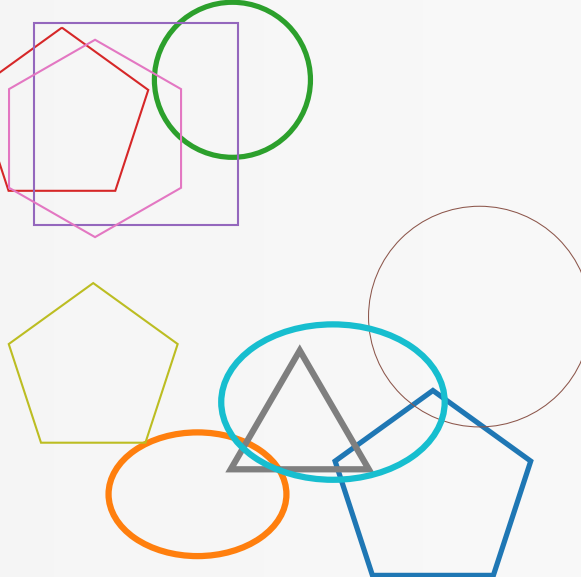[{"shape": "pentagon", "thickness": 2.5, "radius": 0.88, "center": [0.745, 0.146]}, {"shape": "oval", "thickness": 3, "radius": 0.77, "center": [0.34, 0.143]}, {"shape": "circle", "thickness": 2.5, "radius": 0.67, "center": [0.4, 0.861]}, {"shape": "pentagon", "thickness": 1, "radius": 0.78, "center": [0.107, 0.795]}, {"shape": "square", "thickness": 1, "radius": 0.88, "center": [0.234, 0.784]}, {"shape": "circle", "thickness": 0.5, "radius": 0.96, "center": [0.825, 0.451]}, {"shape": "hexagon", "thickness": 1, "radius": 0.85, "center": [0.164, 0.759]}, {"shape": "triangle", "thickness": 3, "radius": 0.69, "center": [0.516, 0.255]}, {"shape": "pentagon", "thickness": 1, "radius": 0.76, "center": [0.16, 0.356]}, {"shape": "oval", "thickness": 3, "radius": 0.96, "center": [0.573, 0.303]}]